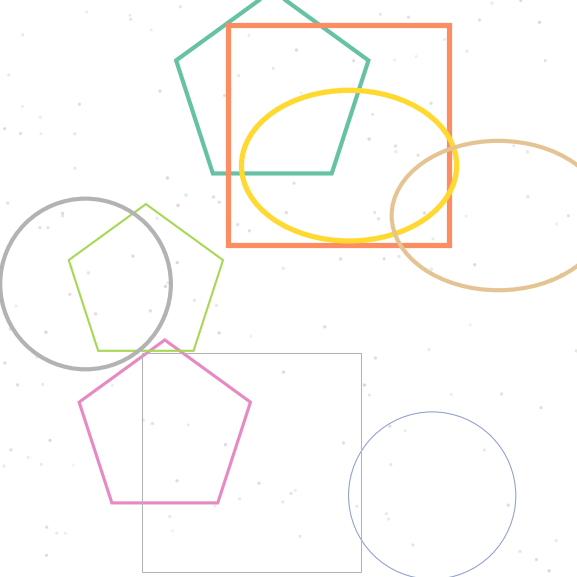[{"shape": "pentagon", "thickness": 2, "radius": 0.88, "center": [0.471, 0.84]}, {"shape": "square", "thickness": 2.5, "radius": 0.95, "center": [0.586, 0.766]}, {"shape": "circle", "thickness": 0.5, "radius": 0.72, "center": [0.748, 0.141]}, {"shape": "pentagon", "thickness": 1.5, "radius": 0.78, "center": [0.285, 0.254]}, {"shape": "pentagon", "thickness": 1, "radius": 0.7, "center": [0.253, 0.505]}, {"shape": "oval", "thickness": 2.5, "radius": 0.93, "center": [0.604, 0.712]}, {"shape": "oval", "thickness": 2, "radius": 0.92, "center": [0.863, 0.626]}, {"shape": "square", "thickness": 0.5, "radius": 0.95, "center": [0.436, 0.198]}, {"shape": "circle", "thickness": 2, "radius": 0.74, "center": [0.148, 0.507]}]